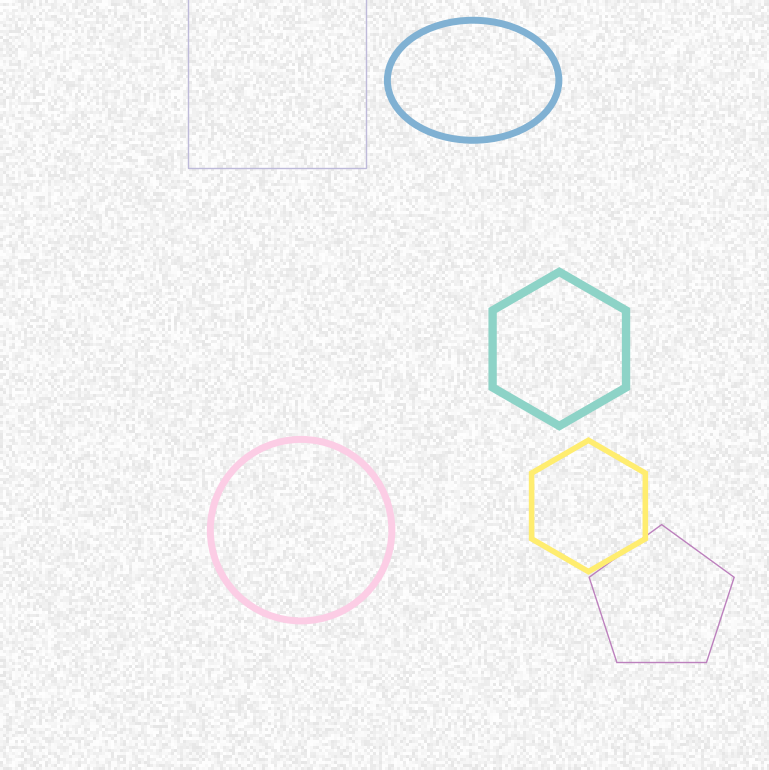[{"shape": "hexagon", "thickness": 3, "radius": 0.5, "center": [0.726, 0.547]}, {"shape": "square", "thickness": 0.5, "radius": 0.58, "center": [0.36, 0.897]}, {"shape": "oval", "thickness": 2.5, "radius": 0.56, "center": [0.614, 0.896]}, {"shape": "circle", "thickness": 2.5, "radius": 0.59, "center": [0.391, 0.311]}, {"shape": "pentagon", "thickness": 0.5, "radius": 0.5, "center": [0.859, 0.22]}, {"shape": "hexagon", "thickness": 2, "radius": 0.43, "center": [0.764, 0.343]}]